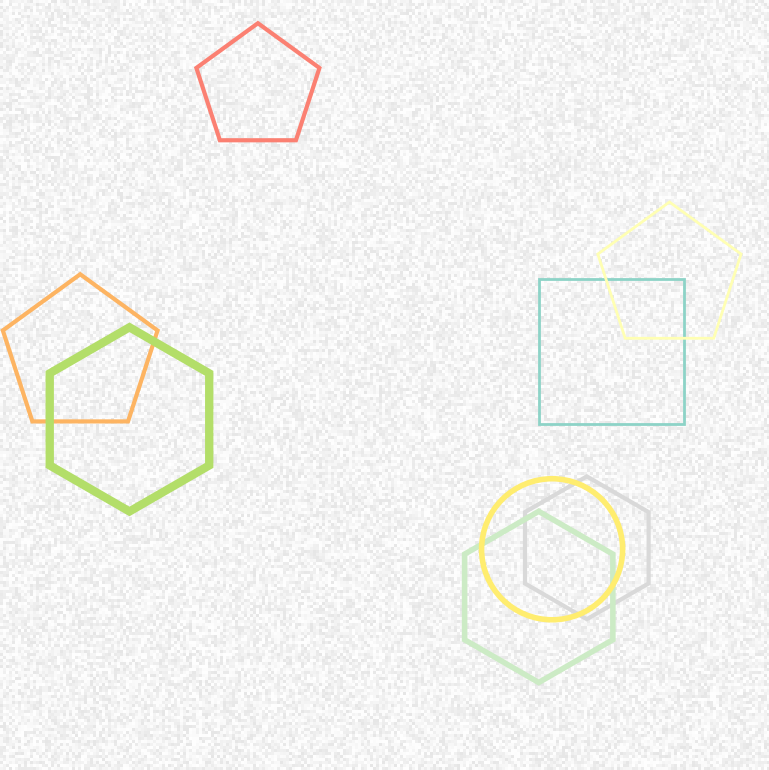[{"shape": "square", "thickness": 1, "radius": 0.47, "center": [0.795, 0.544]}, {"shape": "pentagon", "thickness": 1, "radius": 0.49, "center": [0.869, 0.64]}, {"shape": "pentagon", "thickness": 1.5, "radius": 0.42, "center": [0.335, 0.886]}, {"shape": "pentagon", "thickness": 1.5, "radius": 0.53, "center": [0.104, 0.538]}, {"shape": "hexagon", "thickness": 3, "radius": 0.6, "center": [0.168, 0.455]}, {"shape": "hexagon", "thickness": 1.5, "radius": 0.46, "center": [0.762, 0.289]}, {"shape": "hexagon", "thickness": 2, "radius": 0.56, "center": [0.7, 0.225]}, {"shape": "circle", "thickness": 2, "radius": 0.46, "center": [0.717, 0.287]}]